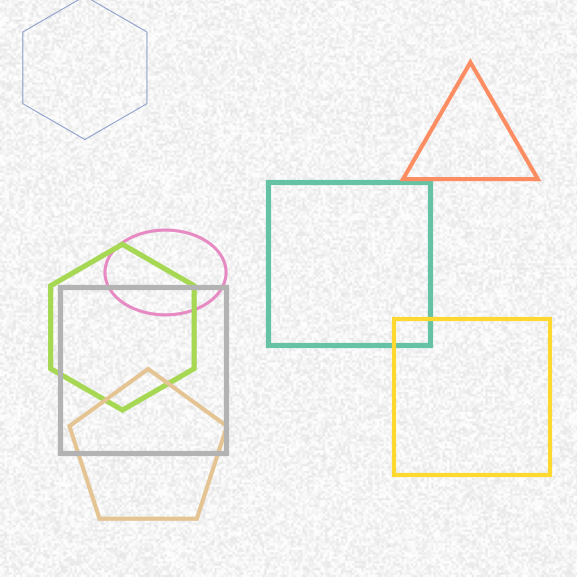[{"shape": "square", "thickness": 2.5, "radius": 0.7, "center": [0.604, 0.543]}, {"shape": "triangle", "thickness": 2, "radius": 0.67, "center": [0.815, 0.756]}, {"shape": "hexagon", "thickness": 0.5, "radius": 0.62, "center": [0.147, 0.882]}, {"shape": "oval", "thickness": 1.5, "radius": 0.52, "center": [0.287, 0.527]}, {"shape": "hexagon", "thickness": 2.5, "radius": 0.72, "center": [0.212, 0.433]}, {"shape": "square", "thickness": 2, "radius": 0.68, "center": [0.818, 0.312]}, {"shape": "pentagon", "thickness": 2, "radius": 0.72, "center": [0.257, 0.217]}, {"shape": "square", "thickness": 2.5, "radius": 0.72, "center": [0.247, 0.358]}]